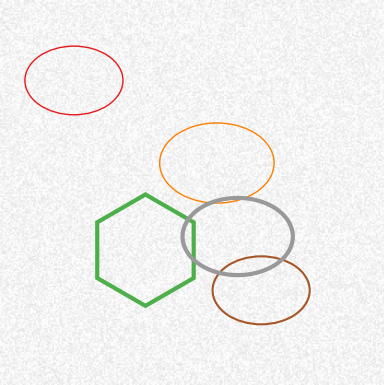[{"shape": "oval", "thickness": 1, "radius": 0.64, "center": [0.192, 0.791]}, {"shape": "hexagon", "thickness": 3, "radius": 0.72, "center": [0.378, 0.35]}, {"shape": "oval", "thickness": 1, "radius": 0.74, "center": [0.563, 0.577]}, {"shape": "oval", "thickness": 1.5, "radius": 0.63, "center": [0.678, 0.246]}, {"shape": "oval", "thickness": 3, "radius": 0.72, "center": [0.617, 0.386]}]